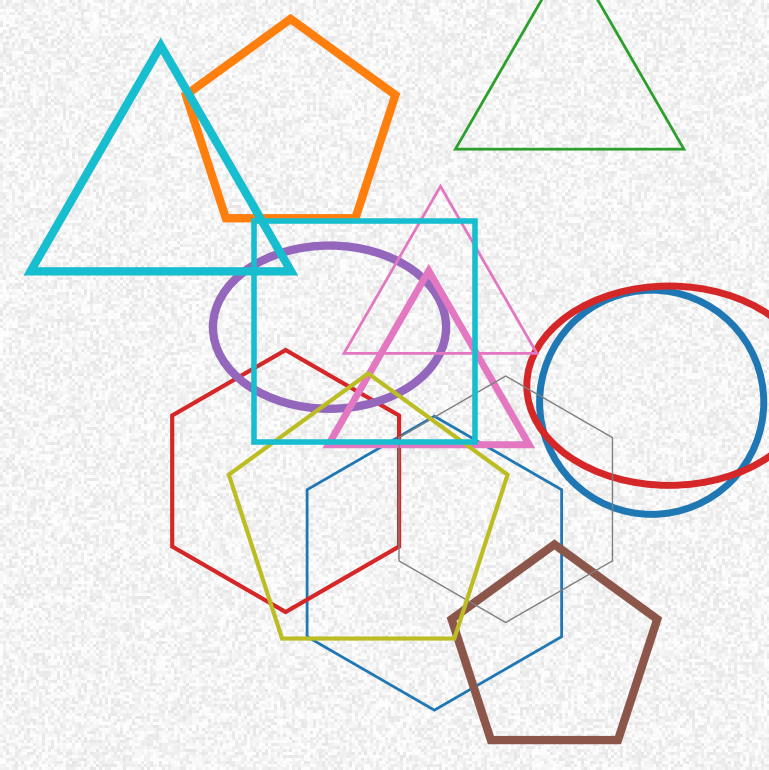[{"shape": "hexagon", "thickness": 1, "radius": 0.95, "center": [0.564, 0.269]}, {"shape": "circle", "thickness": 2.5, "radius": 0.73, "center": [0.846, 0.478]}, {"shape": "pentagon", "thickness": 3, "radius": 0.72, "center": [0.377, 0.832]}, {"shape": "triangle", "thickness": 1, "radius": 0.86, "center": [0.74, 0.892]}, {"shape": "hexagon", "thickness": 1.5, "radius": 0.85, "center": [0.371, 0.375]}, {"shape": "oval", "thickness": 2.5, "radius": 0.92, "center": [0.869, 0.499]}, {"shape": "oval", "thickness": 3, "radius": 0.76, "center": [0.428, 0.575]}, {"shape": "pentagon", "thickness": 3, "radius": 0.7, "center": [0.72, 0.152]}, {"shape": "triangle", "thickness": 2.5, "radius": 0.75, "center": [0.557, 0.498]}, {"shape": "triangle", "thickness": 1, "radius": 0.72, "center": [0.572, 0.613]}, {"shape": "hexagon", "thickness": 0.5, "radius": 0.8, "center": [0.657, 0.352]}, {"shape": "pentagon", "thickness": 1.5, "radius": 0.95, "center": [0.478, 0.325]}, {"shape": "triangle", "thickness": 3, "radius": 0.98, "center": [0.209, 0.745]}, {"shape": "square", "thickness": 2, "radius": 0.72, "center": [0.474, 0.57]}]